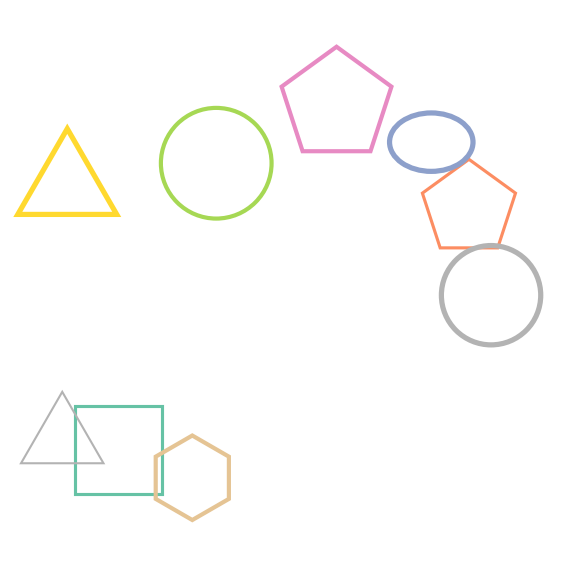[{"shape": "square", "thickness": 1.5, "radius": 0.38, "center": [0.205, 0.22]}, {"shape": "pentagon", "thickness": 1.5, "radius": 0.42, "center": [0.812, 0.638]}, {"shape": "oval", "thickness": 2.5, "radius": 0.36, "center": [0.747, 0.753]}, {"shape": "pentagon", "thickness": 2, "radius": 0.5, "center": [0.583, 0.818]}, {"shape": "circle", "thickness": 2, "radius": 0.48, "center": [0.374, 0.716]}, {"shape": "triangle", "thickness": 2.5, "radius": 0.49, "center": [0.116, 0.677]}, {"shape": "hexagon", "thickness": 2, "radius": 0.37, "center": [0.333, 0.172]}, {"shape": "triangle", "thickness": 1, "radius": 0.41, "center": [0.108, 0.238]}, {"shape": "circle", "thickness": 2.5, "radius": 0.43, "center": [0.85, 0.488]}]